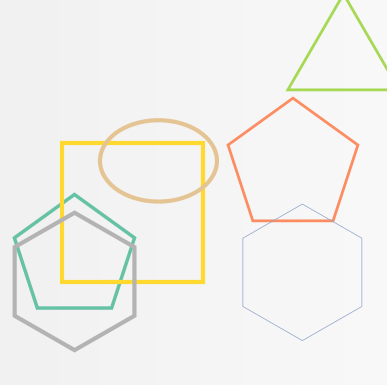[{"shape": "pentagon", "thickness": 2.5, "radius": 0.82, "center": [0.192, 0.332]}, {"shape": "pentagon", "thickness": 2, "radius": 0.88, "center": [0.756, 0.569]}, {"shape": "hexagon", "thickness": 0.5, "radius": 0.89, "center": [0.78, 0.293]}, {"shape": "triangle", "thickness": 2, "radius": 0.83, "center": [0.887, 0.85]}, {"shape": "square", "thickness": 3, "radius": 0.91, "center": [0.342, 0.448]}, {"shape": "oval", "thickness": 3, "radius": 0.75, "center": [0.409, 0.582]}, {"shape": "hexagon", "thickness": 3, "radius": 0.89, "center": [0.192, 0.269]}]